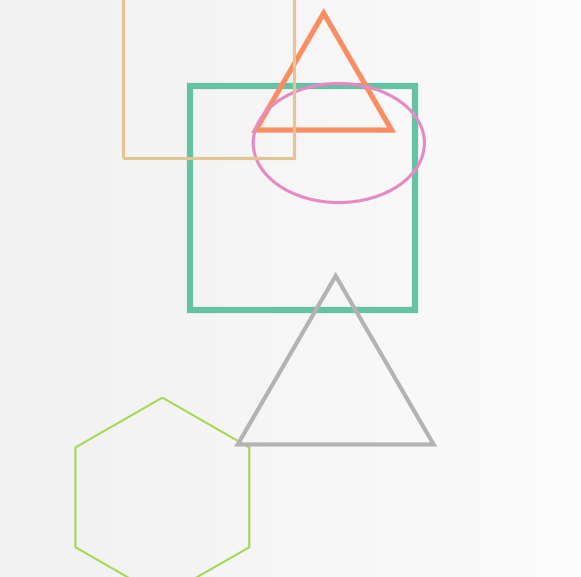[{"shape": "square", "thickness": 3, "radius": 0.97, "center": [0.521, 0.656]}, {"shape": "triangle", "thickness": 2.5, "radius": 0.67, "center": [0.557, 0.841]}, {"shape": "oval", "thickness": 1.5, "radius": 0.74, "center": [0.583, 0.751]}, {"shape": "hexagon", "thickness": 1, "radius": 0.86, "center": [0.279, 0.138]}, {"shape": "square", "thickness": 1.5, "radius": 0.74, "center": [0.359, 0.873]}, {"shape": "triangle", "thickness": 2, "radius": 0.97, "center": [0.577, 0.327]}]